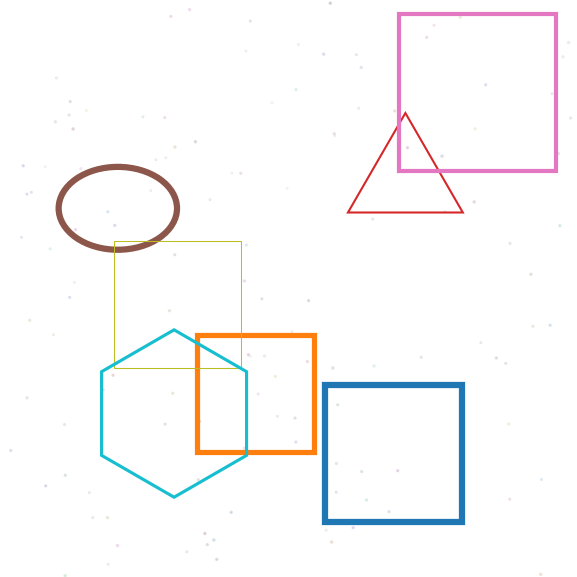[{"shape": "square", "thickness": 3, "radius": 0.59, "center": [0.682, 0.214]}, {"shape": "square", "thickness": 2.5, "radius": 0.51, "center": [0.442, 0.318]}, {"shape": "triangle", "thickness": 1, "radius": 0.57, "center": [0.702, 0.689]}, {"shape": "oval", "thickness": 3, "radius": 0.51, "center": [0.204, 0.638]}, {"shape": "square", "thickness": 2, "radius": 0.68, "center": [0.827, 0.838]}, {"shape": "square", "thickness": 0.5, "radius": 0.55, "center": [0.307, 0.472]}, {"shape": "hexagon", "thickness": 1.5, "radius": 0.72, "center": [0.301, 0.283]}]